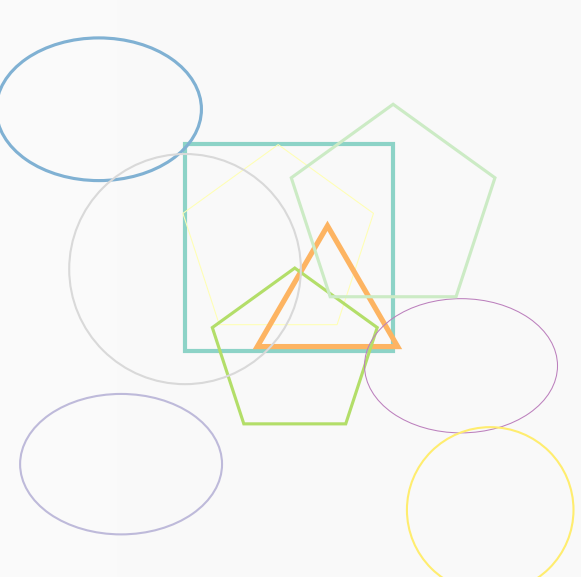[{"shape": "square", "thickness": 2, "radius": 0.89, "center": [0.497, 0.57]}, {"shape": "pentagon", "thickness": 0.5, "radius": 0.86, "center": [0.479, 0.576]}, {"shape": "oval", "thickness": 1, "radius": 0.87, "center": [0.208, 0.195]}, {"shape": "oval", "thickness": 1.5, "radius": 0.88, "center": [0.17, 0.81]}, {"shape": "triangle", "thickness": 2.5, "radius": 0.7, "center": [0.563, 0.469]}, {"shape": "pentagon", "thickness": 1.5, "radius": 0.75, "center": [0.507, 0.386]}, {"shape": "circle", "thickness": 1, "radius": 1.0, "center": [0.318, 0.533]}, {"shape": "oval", "thickness": 0.5, "radius": 0.83, "center": [0.793, 0.366]}, {"shape": "pentagon", "thickness": 1.5, "radius": 0.92, "center": [0.676, 0.634]}, {"shape": "circle", "thickness": 1, "radius": 0.72, "center": [0.843, 0.116]}]